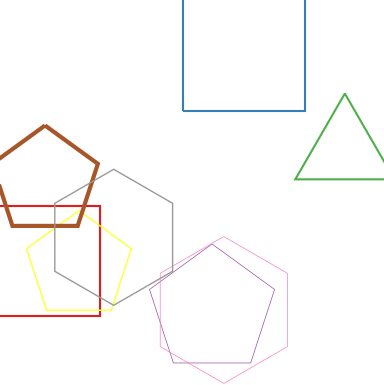[{"shape": "square", "thickness": 1.5, "radius": 0.71, "center": [0.117, 0.322]}, {"shape": "square", "thickness": 1.5, "radius": 0.79, "center": [0.634, 0.869]}, {"shape": "triangle", "thickness": 1.5, "radius": 0.74, "center": [0.896, 0.608]}, {"shape": "pentagon", "thickness": 0.5, "radius": 0.85, "center": [0.551, 0.195]}, {"shape": "pentagon", "thickness": 1, "radius": 0.72, "center": [0.205, 0.31]}, {"shape": "pentagon", "thickness": 3, "radius": 0.72, "center": [0.117, 0.53]}, {"shape": "hexagon", "thickness": 0.5, "radius": 0.95, "center": [0.581, 0.195]}, {"shape": "hexagon", "thickness": 1, "radius": 0.88, "center": [0.295, 0.384]}]